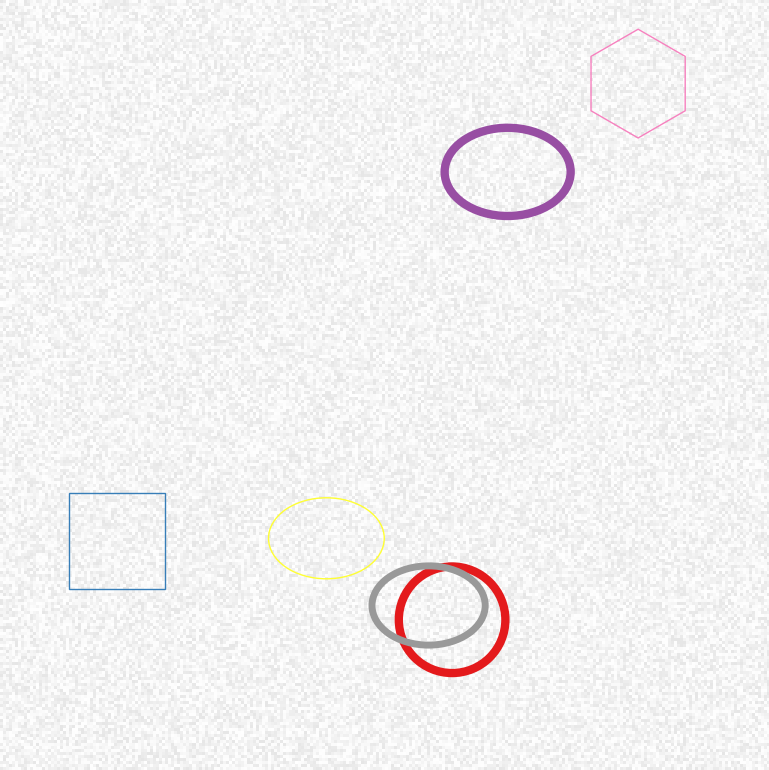[{"shape": "circle", "thickness": 3, "radius": 0.35, "center": [0.587, 0.195]}, {"shape": "square", "thickness": 0.5, "radius": 0.31, "center": [0.152, 0.297]}, {"shape": "oval", "thickness": 3, "radius": 0.41, "center": [0.659, 0.777]}, {"shape": "oval", "thickness": 0.5, "radius": 0.38, "center": [0.424, 0.301]}, {"shape": "hexagon", "thickness": 0.5, "radius": 0.35, "center": [0.829, 0.891]}, {"shape": "oval", "thickness": 2.5, "radius": 0.37, "center": [0.557, 0.214]}]